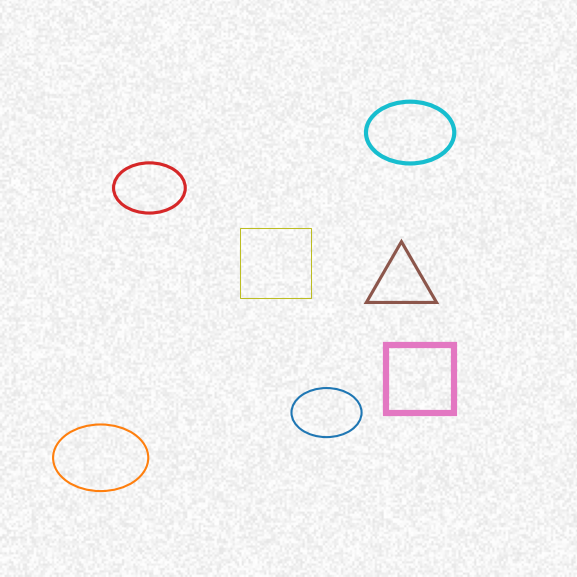[{"shape": "oval", "thickness": 1, "radius": 0.3, "center": [0.565, 0.285]}, {"shape": "oval", "thickness": 1, "radius": 0.41, "center": [0.174, 0.206]}, {"shape": "oval", "thickness": 1.5, "radius": 0.31, "center": [0.259, 0.674]}, {"shape": "triangle", "thickness": 1.5, "radius": 0.35, "center": [0.695, 0.511]}, {"shape": "square", "thickness": 3, "radius": 0.29, "center": [0.727, 0.343]}, {"shape": "square", "thickness": 0.5, "radius": 0.3, "center": [0.477, 0.544]}, {"shape": "oval", "thickness": 2, "radius": 0.38, "center": [0.71, 0.77]}]